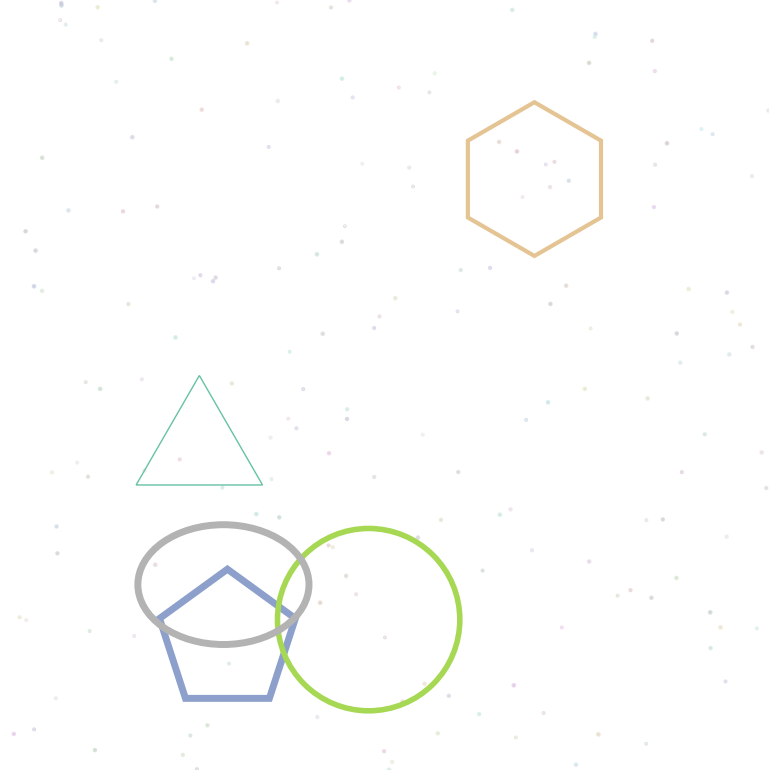[{"shape": "triangle", "thickness": 0.5, "radius": 0.47, "center": [0.259, 0.418]}, {"shape": "pentagon", "thickness": 2.5, "radius": 0.46, "center": [0.295, 0.168]}, {"shape": "circle", "thickness": 2, "radius": 0.59, "center": [0.479, 0.195]}, {"shape": "hexagon", "thickness": 1.5, "radius": 0.5, "center": [0.694, 0.767]}, {"shape": "oval", "thickness": 2.5, "radius": 0.56, "center": [0.29, 0.241]}]